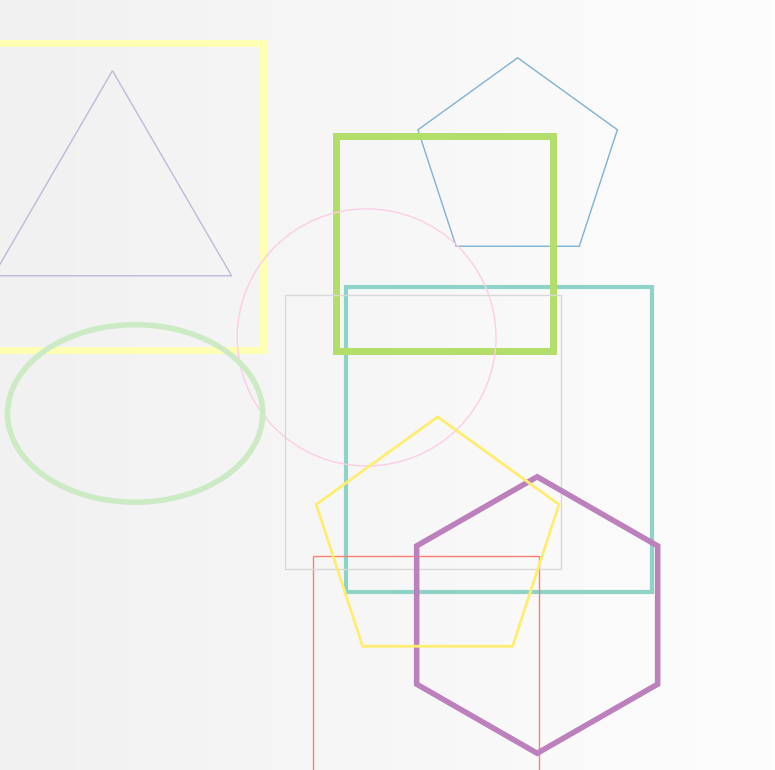[{"shape": "square", "thickness": 1.5, "radius": 0.99, "center": [0.644, 0.429]}, {"shape": "square", "thickness": 2.5, "radius": 1.0, "center": [0.141, 0.745]}, {"shape": "triangle", "thickness": 0.5, "radius": 0.89, "center": [0.145, 0.731]}, {"shape": "square", "thickness": 0.5, "radius": 0.73, "center": [0.55, 0.132]}, {"shape": "pentagon", "thickness": 0.5, "radius": 0.68, "center": [0.668, 0.79]}, {"shape": "square", "thickness": 2.5, "radius": 0.7, "center": [0.573, 0.684]}, {"shape": "circle", "thickness": 0.5, "radius": 0.83, "center": [0.473, 0.562]}, {"shape": "square", "thickness": 0.5, "radius": 0.89, "center": [0.546, 0.439]}, {"shape": "hexagon", "thickness": 2, "radius": 0.9, "center": [0.693, 0.201]}, {"shape": "oval", "thickness": 2, "radius": 0.82, "center": [0.174, 0.463]}, {"shape": "pentagon", "thickness": 1, "radius": 0.82, "center": [0.565, 0.294]}]